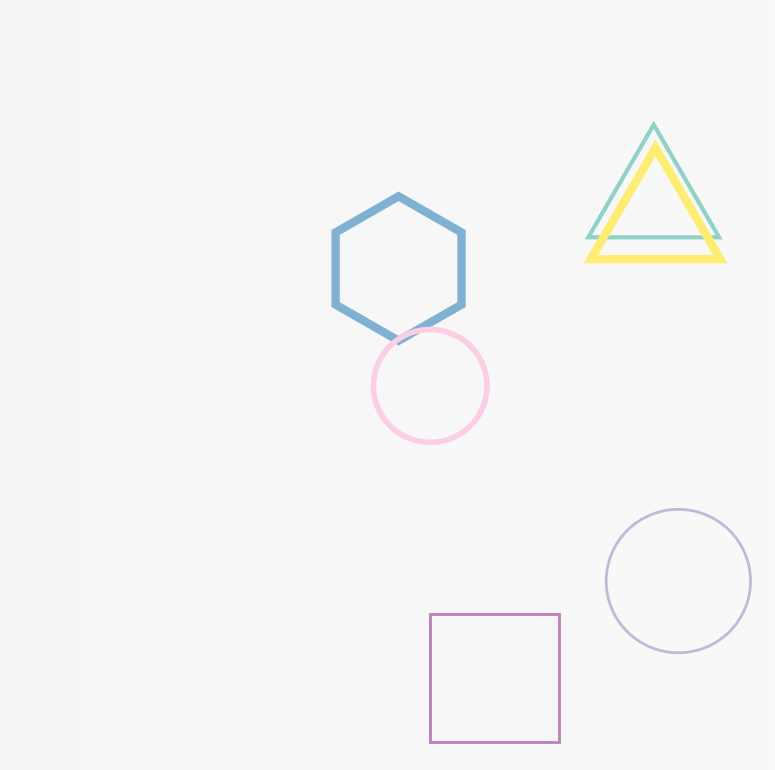[{"shape": "triangle", "thickness": 1.5, "radius": 0.49, "center": [0.843, 0.741]}, {"shape": "circle", "thickness": 1, "radius": 0.47, "center": [0.875, 0.245]}, {"shape": "hexagon", "thickness": 3, "radius": 0.47, "center": [0.514, 0.651]}, {"shape": "circle", "thickness": 2, "radius": 0.37, "center": [0.555, 0.499]}, {"shape": "square", "thickness": 1, "radius": 0.42, "center": [0.638, 0.12]}, {"shape": "triangle", "thickness": 3, "radius": 0.48, "center": [0.846, 0.712]}]